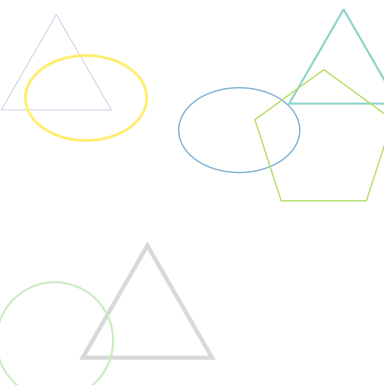[{"shape": "triangle", "thickness": 1.5, "radius": 0.82, "center": [0.892, 0.812]}, {"shape": "triangle", "thickness": 0.5, "radius": 0.83, "center": [0.146, 0.797]}, {"shape": "oval", "thickness": 1, "radius": 0.79, "center": [0.621, 0.662]}, {"shape": "pentagon", "thickness": 1, "radius": 0.94, "center": [0.841, 0.631]}, {"shape": "triangle", "thickness": 3, "radius": 0.97, "center": [0.383, 0.168]}, {"shape": "circle", "thickness": 1.5, "radius": 0.76, "center": [0.142, 0.115]}, {"shape": "oval", "thickness": 2, "radius": 0.79, "center": [0.224, 0.745]}]